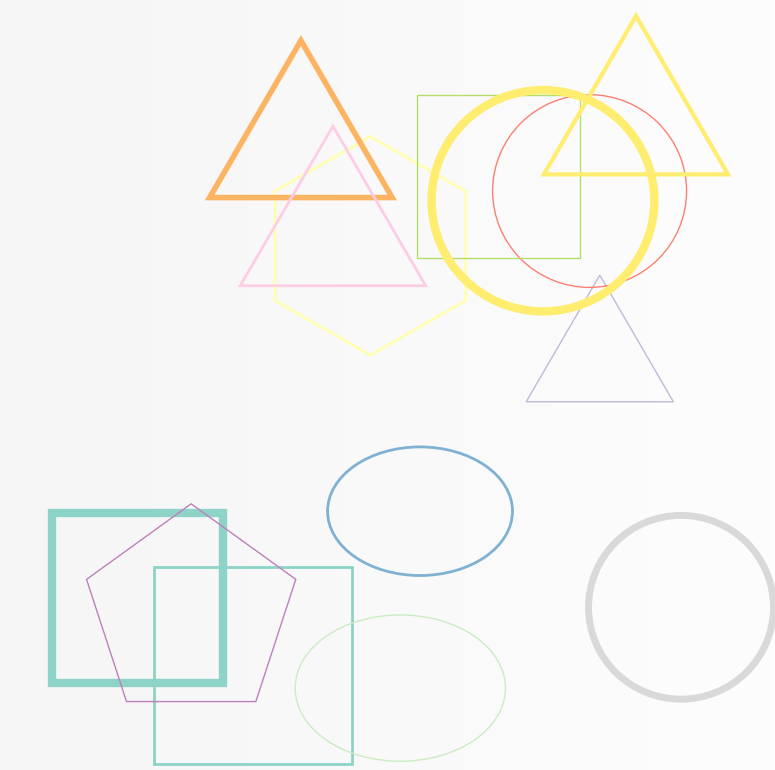[{"shape": "square", "thickness": 3, "radius": 0.55, "center": [0.177, 0.223]}, {"shape": "square", "thickness": 1, "radius": 0.64, "center": [0.326, 0.136]}, {"shape": "hexagon", "thickness": 1, "radius": 0.71, "center": [0.478, 0.681]}, {"shape": "triangle", "thickness": 0.5, "radius": 0.55, "center": [0.774, 0.533]}, {"shape": "circle", "thickness": 0.5, "radius": 0.63, "center": [0.761, 0.752]}, {"shape": "oval", "thickness": 1, "radius": 0.6, "center": [0.542, 0.336]}, {"shape": "triangle", "thickness": 2, "radius": 0.68, "center": [0.388, 0.811]}, {"shape": "square", "thickness": 0.5, "radius": 0.53, "center": [0.643, 0.771]}, {"shape": "triangle", "thickness": 1, "radius": 0.69, "center": [0.43, 0.698]}, {"shape": "circle", "thickness": 2.5, "radius": 0.6, "center": [0.879, 0.211]}, {"shape": "pentagon", "thickness": 0.5, "radius": 0.71, "center": [0.247, 0.204]}, {"shape": "oval", "thickness": 0.5, "radius": 0.68, "center": [0.517, 0.106]}, {"shape": "triangle", "thickness": 1.5, "radius": 0.69, "center": [0.821, 0.842]}, {"shape": "circle", "thickness": 3, "radius": 0.72, "center": [0.701, 0.739]}]